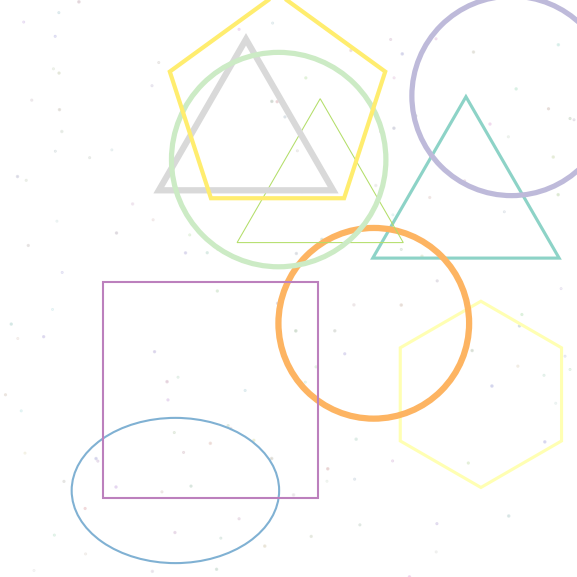[{"shape": "triangle", "thickness": 1.5, "radius": 0.93, "center": [0.807, 0.645]}, {"shape": "hexagon", "thickness": 1.5, "radius": 0.81, "center": [0.833, 0.316]}, {"shape": "circle", "thickness": 2.5, "radius": 0.86, "center": [0.886, 0.833]}, {"shape": "oval", "thickness": 1, "radius": 0.9, "center": [0.304, 0.15]}, {"shape": "circle", "thickness": 3, "radius": 0.83, "center": [0.647, 0.439]}, {"shape": "triangle", "thickness": 0.5, "radius": 0.83, "center": [0.554, 0.662]}, {"shape": "triangle", "thickness": 3, "radius": 0.87, "center": [0.426, 0.757]}, {"shape": "square", "thickness": 1, "radius": 0.93, "center": [0.365, 0.323]}, {"shape": "circle", "thickness": 2.5, "radius": 0.93, "center": [0.483, 0.723]}, {"shape": "pentagon", "thickness": 2, "radius": 0.98, "center": [0.481, 0.815]}]